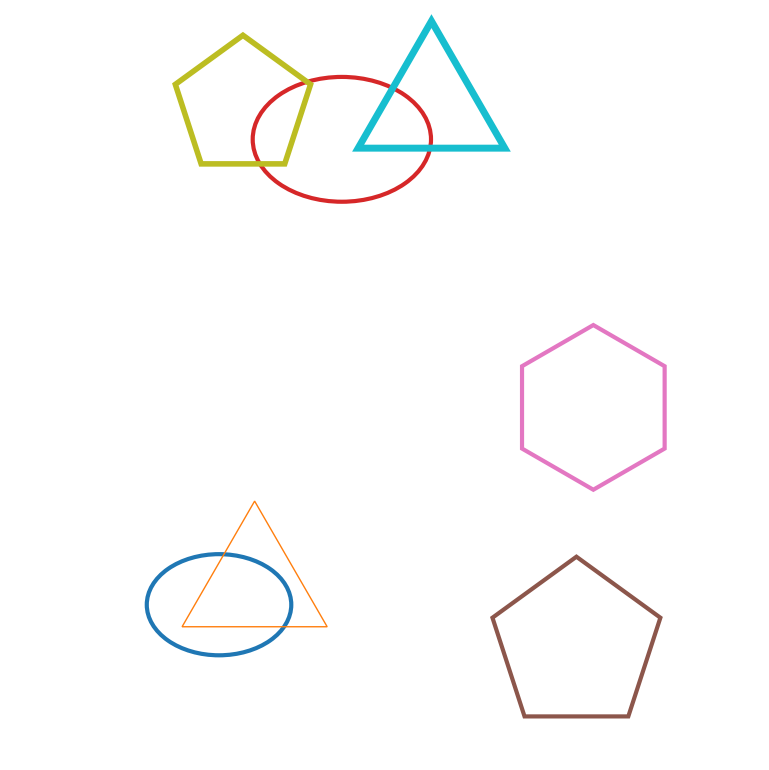[{"shape": "oval", "thickness": 1.5, "radius": 0.47, "center": [0.284, 0.215]}, {"shape": "triangle", "thickness": 0.5, "radius": 0.54, "center": [0.331, 0.24]}, {"shape": "oval", "thickness": 1.5, "radius": 0.58, "center": [0.444, 0.819]}, {"shape": "pentagon", "thickness": 1.5, "radius": 0.57, "center": [0.749, 0.162]}, {"shape": "hexagon", "thickness": 1.5, "radius": 0.53, "center": [0.771, 0.471]}, {"shape": "pentagon", "thickness": 2, "radius": 0.46, "center": [0.316, 0.862]}, {"shape": "triangle", "thickness": 2.5, "radius": 0.55, "center": [0.56, 0.863]}]